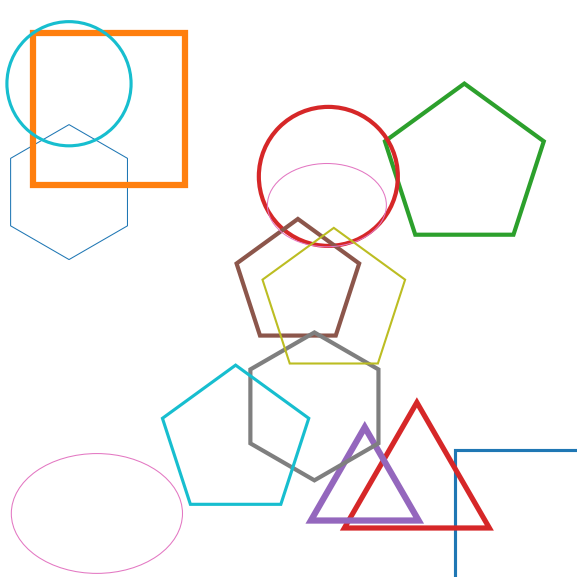[{"shape": "square", "thickness": 1.5, "radius": 0.56, "center": [0.9, 0.107]}, {"shape": "hexagon", "thickness": 0.5, "radius": 0.58, "center": [0.12, 0.667]}, {"shape": "square", "thickness": 3, "radius": 0.66, "center": [0.189, 0.81]}, {"shape": "pentagon", "thickness": 2, "radius": 0.72, "center": [0.804, 0.71]}, {"shape": "circle", "thickness": 2, "radius": 0.6, "center": [0.569, 0.694]}, {"shape": "triangle", "thickness": 2.5, "radius": 0.72, "center": [0.722, 0.157]}, {"shape": "triangle", "thickness": 3, "radius": 0.54, "center": [0.632, 0.152]}, {"shape": "pentagon", "thickness": 2, "radius": 0.56, "center": [0.516, 0.508]}, {"shape": "oval", "thickness": 0.5, "radius": 0.52, "center": [0.566, 0.644]}, {"shape": "oval", "thickness": 0.5, "radius": 0.74, "center": [0.168, 0.11]}, {"shape": "hexagon", "thickness": 2, "radius": 0.64, "center": [0.544, 0.295]}, {"shape": "pentagon", "thickness": 1, "radius": 0.65, "center": [0.578, 0.475]}, {"shape": "circle", "thickness": 1.5, "radius": 0.54, "center": [0.119, 0.854]}, {"shape": "pentagon", "thickness": 1.5, "radius": 0.67, "center": [0.408, 0.234]}]